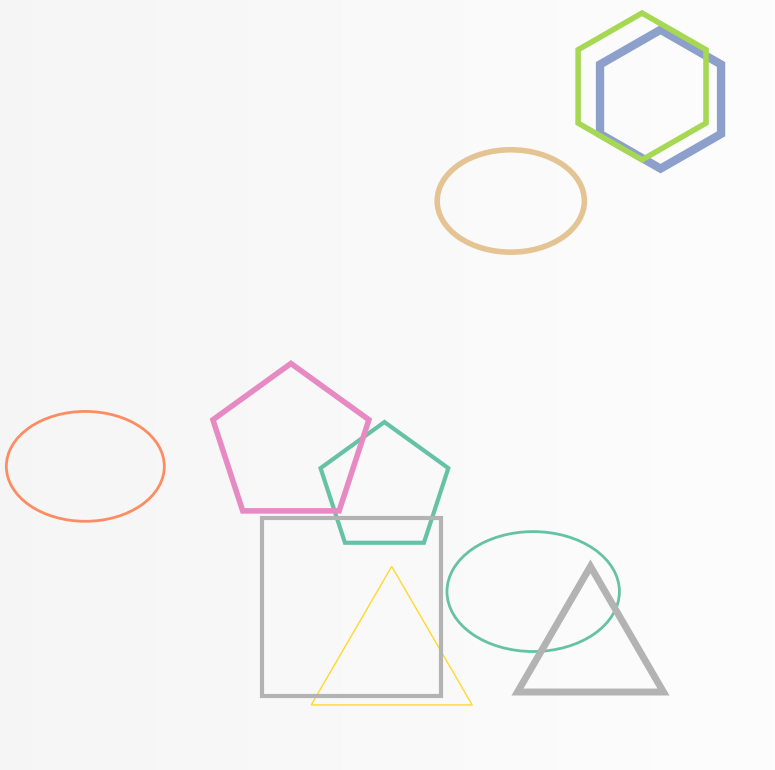[{"shape": "pentagon", "thickness": 1.5, "radius": 0.43, "center": [0.496, 0.365]}, {"shape": "oval", "thickness": 1, "radius": 0.56, "center": [0.688, 0.232]}, {"shape": "oval", "thickness": 1, "radius": 0.51, "center": [0.11, 0.394]}, {"shape": "hexagon", "thickness": 3, "radius": 0.45, "center": [0.852, 0.871]}, {"shape": "pentagon", "thickness": 2, "radius": 0.53, "center": [0.375, 0.422]}, {"shape": "hexagon", "thickness": 2, "radius": 0.48, "center": [0.828, 0.888]}, {"shape": "triangle", "thickness": 0.5, "radius": 0.6, "center": [0.505, 0.144]}, {"shape": "oval", "thickness": 2, "radius": 0.47, "center": [0.659, 0.739]}, {"shape": "square", "thickness": 1.5, "radius": 0.58, "center": [0.453, 0.212]}, {"shape": "triangle", "thickness": 2.5, "radius": 0.54, "center": [0.762, 0.156]}]